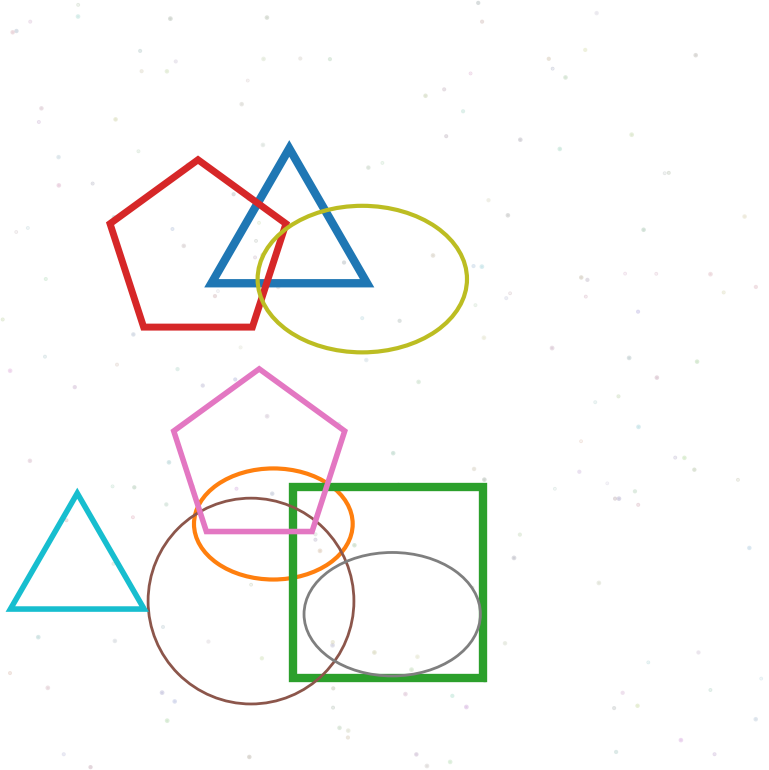[{"shape": "triangle", "thickness": 3, "radius": 0.58, "center": [0.376, 0.69]}, {"shape": "oval", "thickness": 1.5, "radius": 0.52, "center": [0.355, 0.32]}, {"shape": "square", "thickness": 3, "radius": 0.62, "center": [0.504, 0.243]}, {"shape": "pentagon", "thickness": 2.5, "radius": 0.6, "center": [0.257, 0.672]}, {"shape": "circle", "thickness": 1, "radius": 0.67, "center": [0.326, 0.219]}, {"shape": "pentagon", "thickness": 2, "radius": 0.58, "center": [0.337, 0.404]}, {"shape": "oval", "thickness": 1, "radius": 0.57, "center": [0.509, 0.202]}, {"shape": "oval", "thickness": 1.5, "radius": 0.68, "center": [0.471, 0.638]}, {"shape": "triangle", "thickness": 2, "radius": 0.5, "center": [0.1, 0.259]}]